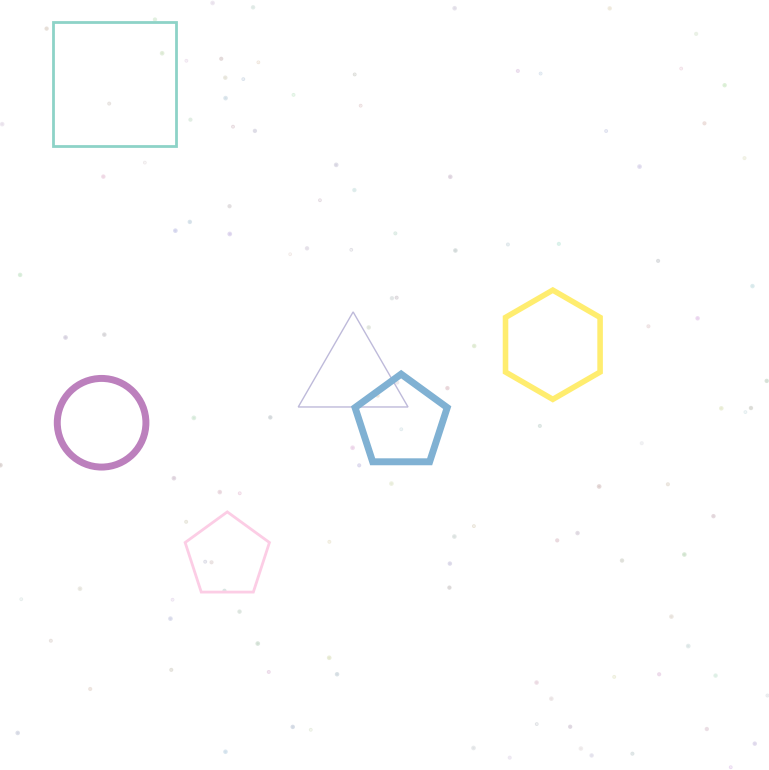[{"shape": "square", "thickness": 1, "radius": 0.4, "center": [0.148, 0.891]}, {"shape": "triangle", "thickness": 0.5, "radius": 0.41, "center": [0.459, 0.513]}, {"shape": "pentagon", "thickness": 2.5, "radius": 0.31, "center": [0.521, 0.451]}, {"shape": "pentagon", "thickness": 1, "radius": 0.29, "center": [0.295, 0.278]}, {"shape": "circle", "thickness": 2.5, "radius": 0.29, "center": [0.132, 0.451]}, {"shape": "hexagon", "thickness": 2, "radius": 0.35, "center": [0.718, 0.552]}]